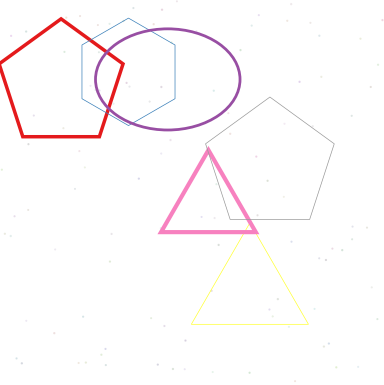[{"shape": "pentagon", "thickness": 2.5, "radius": 0.85, "center": [0.159, 0.782]}, {"shape": "hexagon", "thickness": 0.5, "radius": 0.7, "center": [0.334, 0.813]}, {"shape": "oval", "thickness": 2, "radius": 0.94, "center": [0.436, 0.794]}, {"shape": "triangle", "thickness": 0.5, "radius": 0.88, "center": [0.649, 0.245]}, {"shape": "triangle", "thickness": 3, "radius": 0.71, "center": [0.541, 0.468]}, {"shape": "pentagon", "thickness": 0.5, "radius": 0.88, "center": [0.701, 0.572]}]